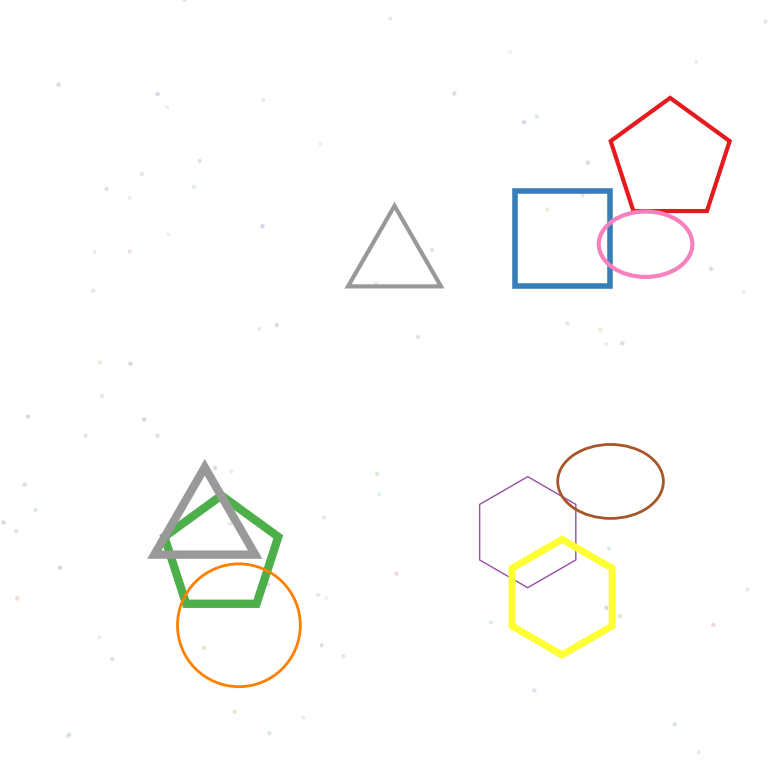[{"shape": "pentagon", "thickness": 1.5, "radius": 0.41, "center": [0.87, 0.792]}, {"shape": "square", "thickness": 2, "radius": 0.31, "center": [0.73, 0.69]}, {"shape": "pentagon", "thickness": 3, "radius": 0.39, "center": [0.287, 0.279]}, {"shape": "hexagon", "thickness": 0.5, "radius": 0.36, "center": [0.685, 0.309]}, {"shape": "circle", "thickness": 1, "radius": 0.4, "center": [0.31, 0.188]}, {"shape": "hexagon", "thickness": 2.5, "radius": 0.38, "center": [0.73, 0.224]}, {"shape": "oval", "thickness": 1, "radius": 0.34, "center": [0.793, 0.375]}, {"shape": "oval", "thickness": 1.5, "radius": 0.3, "center": [0.838, 0.683]}, {"shape": "triangle", "thickness": 3, "radius": 0.38, "center": [0.266, 0.318]}, {"shape": "triangle", "thickness": 1.5, "radius": 0.35, "center": [0.512, 0.663]}]